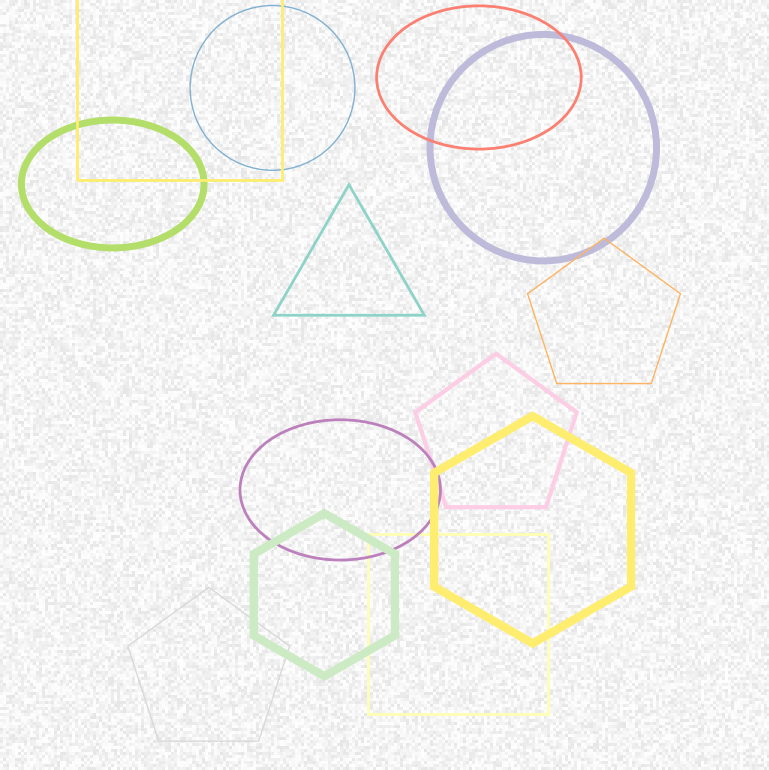[{"shape": "triangle", "thickness": 1, "radius": 0.57, "center": [0.453, 0.647]}, {"shape": "square", "thickness": 1, "radius": 0.58, "center": [0.595, 0.19]}, {"shape": "circle", "thickness": 2.5, "radius": 0.74, "center": [0.706, 0.808]}, {"shape": "oval", "thickness": 1, "radius": 0.66, "center": [0.622, 0.899]}, {"shape": "circle", "thickness": 0.5, "radius": 0.54, "center": [0.354, 0.886]}, {"shape": "pentagon", "thickness": 0.5, "radius": 0.52, "center": [0.784, 0.586]}, {"shape": "oval", "thickness": 2.5, "radius": 0.59, "center": [0.146, 0.761]}, {"shape": "pentagon", "thickness": 1.5, "radius": 0.55, "center": [0.644, 0.43]}, {"shape": "pentagon", "thickness": 0.5, "radius": 0.55, "center": [0.271, 0.127]}, {"shape": "oval", "thickness": 1, "radius": 0.65, "center": [0.442, 0.364]}, {"shape": "hexagon", "thickness": 3, "radius": 0.53, "center": [0.421, 0.228]}, {"shape": "square", "thickness": 1, "radius": 0.67, "center": [0.233, 0.899]}, {"shape": "hexagon", "thickness": 3, "radius": 0.74, "center": [0.692, 0.312]}]